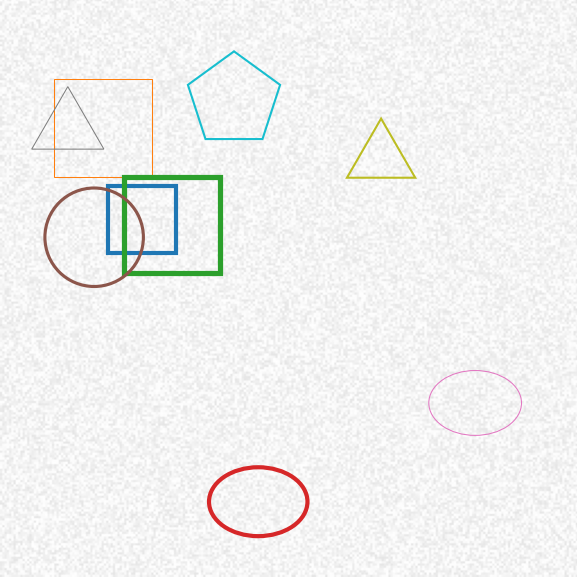[{"shape": "square", "thickness": 2, "radius": 0.29, "center": [0.246, 0.619]}, {"shape": "square", "thickness": 0.5, "radius": 0.42, "center": [0.178, 0.778]}, {"shape": "square", "thickness": 2.5, "radius": 0.41, "center": [0.298, 0.61]}, {"shape": "oval", "thickness": 2, "radius": 0.43, "center": [0.447, 0.13]}, {"shape": "circle", "thickness": 1.5, "radius": 0.43, "center": [0.163, 0.588]}, {"shape": "oval", "thickness": 0.5, "radius": 0.4, "center": [0.823, 0.301]}, {"shape": "triangle", "thickness": 0.5, "radius": 0.36, "center": [0.117, 0.777]}, {"shape": "triangle", "thickness": 1, "radius": 0.34, "center": [0.66, 0.726]}, {"shape": "pentagon", "thickness": 1, "radius": 0.42, "center": [0.405, 0.826]}]